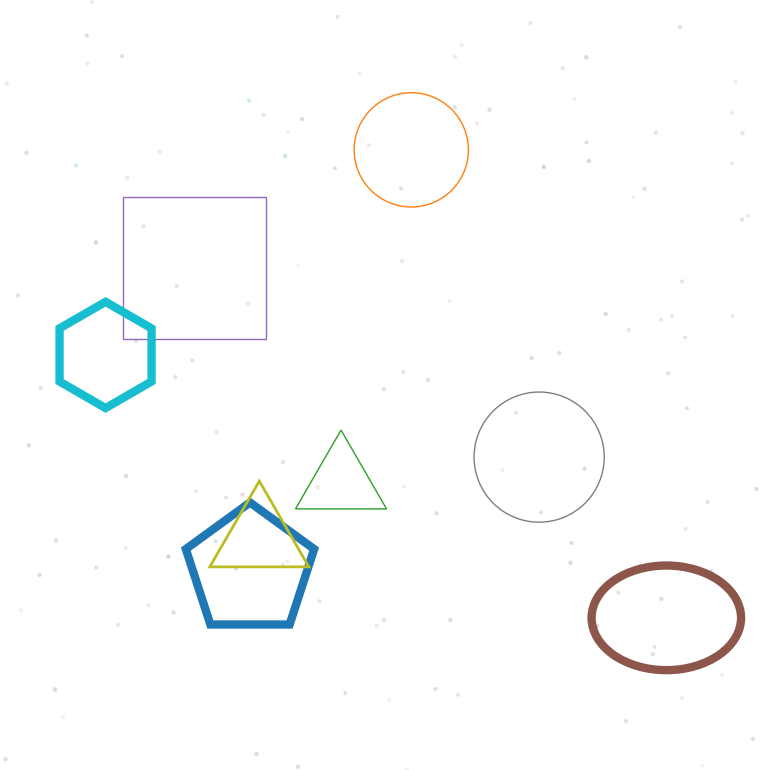[{"shape": "pentagon", "thickness": 3, "radius": 0.44, "center": [0.325, 0.26]}, {"shape": "circle", "thickness": 0.5, "radius": 0.37, "center": [0.534, 0.805]}, {"shape": "triangle", "thickness": 0.5, "radius": 0.34, "center": [0.443, 0.373]}, {"shape": "square", "thickness": 0.5, "radius": 0.46, "center": [0.253, 0.652]}, {"shape": "oval", "thickness": 3, "radius": 0.49, "center": [0.865, 0.198]}, {"shape": "circle", "thickness": 0.5, "radius": 0.42, "center": [0.7, 0.406]}, {"shape": "triangle", "thickness": 1, "radius": 0.37, "center": [0.337, 0.301]}, {"shape": "hexagon", "thickness": 3, "radius": 0.34, "center": [0.137, 0.539]}]